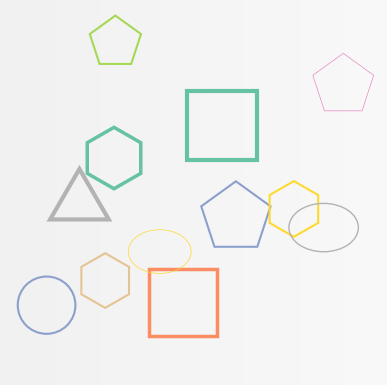[{"shape": "square", "thickness": 3, "radius": 0.45, "center": [0.573, 0.673]}, {"shape": "hexagon", "thickness": 2.5, "radius": 0.4, "center": [0.294, 0.59]}, {"shape": "square", "thickness": 2.5, "radius": 0.43, "center": [0.473, 0.214]}, {"shape": "circle", "thickness": 1.5, "radius": 0.37, "center": [0.12, 0.207]}, {"shape": "pentagon", "thickness": 1.5, "radius": 0.47, "center": [0.609, 0.435]}, {"shape": "pentagon", "thickness": 0.5, "radius": 0.41, "center": [0.886, 0.779]}, {"shape": "pentagon", "thickness": 1.5, "radius": 0.35, "center": [0.298, 0.89]}, {"shape": "oval", "thickness": 0.5, "radius": 0.41, "center": [0.412, 0.347]}, {"shape": "hexagon", "thickness": 1.5, "radius": 0.36, "center": [0.758, 0.457]}, {"shape": "hexagon", "thickness": 1.5, "radius": 0.36, "center": [0.271, 0.271]}, {"shape": "triangle", "thickness": 3, "radius": 0.44, "center": [0.205, 0.474]}, {"shape": "oval", "thickness": 1, "radius": 0.45, "center": [0.835, 0.409]}]